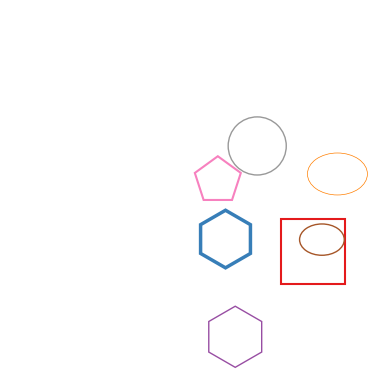[{"shape": "square", "thickness": 1.5, "radius": 0.42, "center": [0.812, 0.347]}, {"shape": "hexagon", "thickness": 2.5, "radius": 0.37, "center": [0.586, 0.379]}, {"shape": "hexagon", "thickness": 1, "radius": 0.4, "center": [0.611, 0.125]}, {"shape": "oval", "thickness": 0.5, "radius": 0.39, "center": [0.876, 0.548]}, {"shape": "oval", "thickness": 1, "radius": 0.29, "center": [0.836, 0.378]}, {"shape": "pentagon", "thickness": 1.5, "radius": 0.31, "center": [0.566, 0.531]}, {"shape": "circle", "thickness": 1, "radius": 0.38, "center": [0.668, 0.621]}]